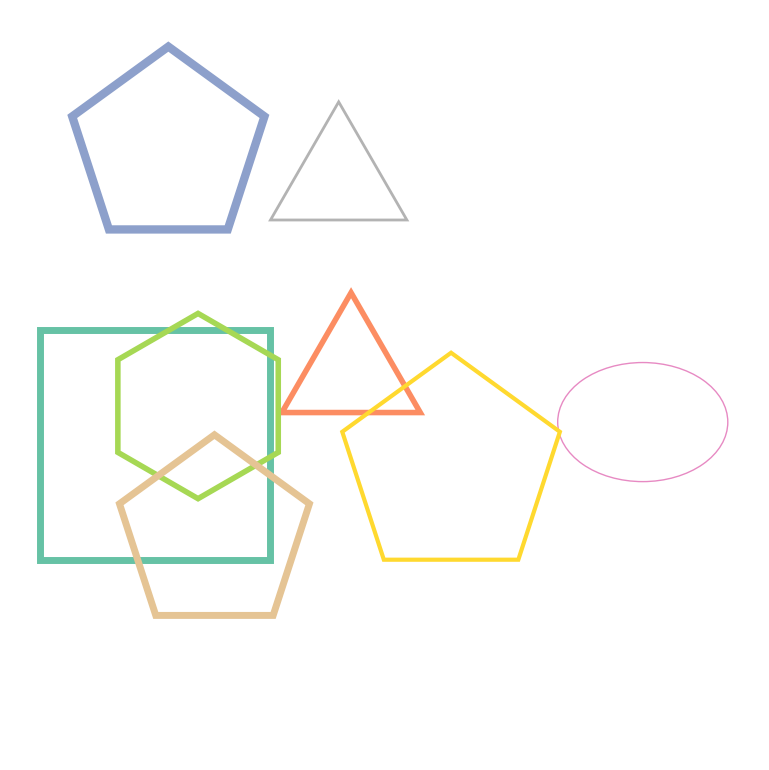[{"shape": "square", "thickness": 2.5, "radius": 0.75, "center": [0.202, 0.422]}, {"shape": "triangle", "thickness": 2, "radius": 0.52, "center": [0.456, 0.516]}, {"shape": "pentagon", "thickness": 3, "radius": 0.66, "center": [0.219, 0.808]}, {"shape": "oval", "thickness": 0.5, "radius": 0.55, "center": [0.835, 0.452]}, {"shape": "hexagon", "thickness": 2, "radius": 0.6, "center": [0.257, 0.473]}, {"shape": "pentagon", "thickness": 1.5, "radius": 0.74, "center": [0.586, 0.393]}, {"shape": "pentagon", "thickness": 2.5, "radius": 0.65, "center": [0.279, 0.306]}, {"shape": "triangle", "thickness": 1, "radius": 0.51, "center": [0.44, 0.765]}]